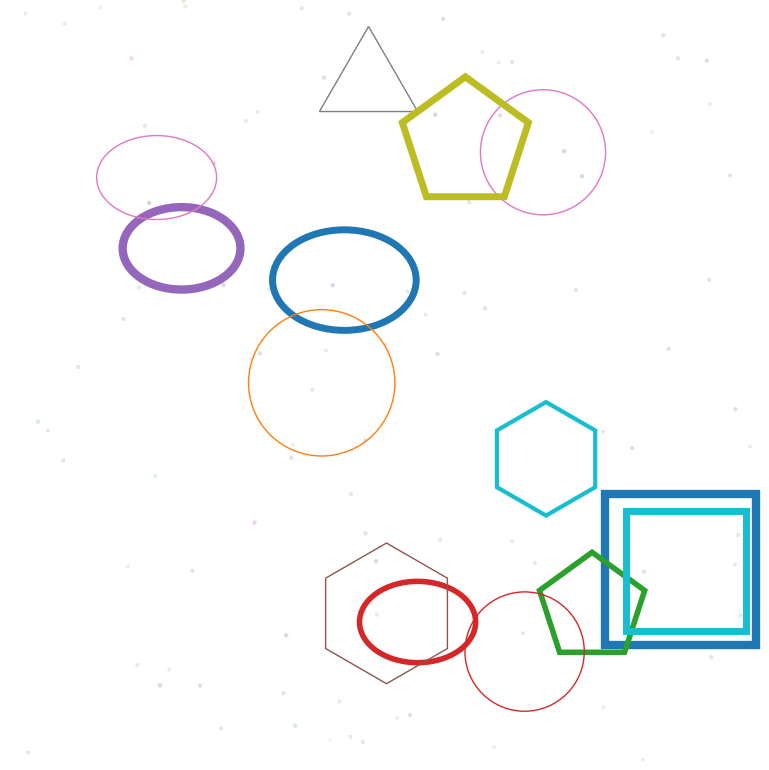[{"shape": "square", "thickness": 3, "radius": 0.49, "center": [0.883, 0.26]}, {"shape": "oval", "thickness": 2.5, "radius": 0.47, "center": [0.447, 0.636]}, {"shape": "circle", "thickness": 0.5, "radius": 0.48, "center": [0.418, 0.503]}, {"shape": "pentagon", "thickness": 2, "radius": 0.36, "center": [0.769, 0.211]}, {"shape": "oval", "thickness": 2, "radius": 0.38, "center": [0.542, 0.192]}, {"shape": "circle", "thickness": 0.5, "radius": 0.39, "center": [0.681, 0.154]}, {"shape": "oval", "thickness": 3, "radius": 0.38, "center": [0.236, 0.677]}, {"shape": "hexagon", "thickness": 0.5, "radius": 0.46, "center": [0.502, 0.203]}, {"shape": "oval", "thickness": 0.5, "radius": 0.39, "center": [0.203, 0.769]}, {"shape": "circle", "thickness": 0.5, "radius": 0.41, "center": [0.705, 0.802]}, {"shape": "triangle", "thickness": 0.5, "radius": 0.37, "center": [0.479, 0.892]}, {"shape": "pentagon", "thickness": 2.5, "radius": 0.43, "center": [0.604, 0.814]}, {"shape": "hexagon", "thickness": 1.5, "radius": 0.37, "center": [0.709, 0.404]}, {"shape": "square", "thickness": 2.5, "radius": 0.39, "center": [0.891, 0.258]}]